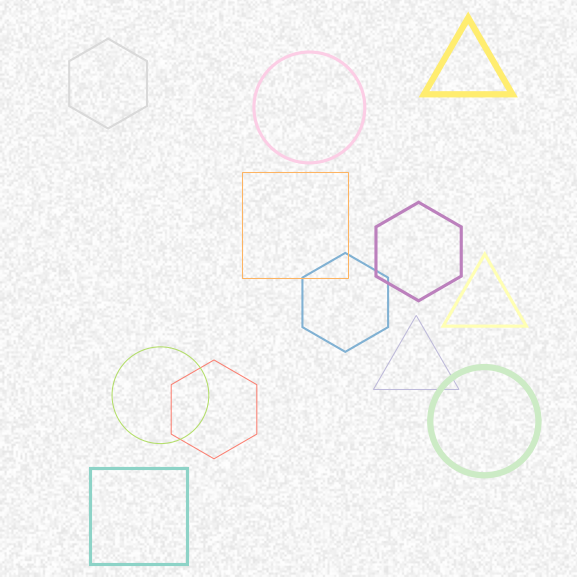[{"shape": "square", "thickness": 1.5, "radius": 0.42, "center": [0.24, 0.105]}, {"shape": "triangle", "thickness": 1.5, "radius": 0.42, "center": [0.839, 0.476]}, {"shape": "triangle", "thickness": 0.5, "radius": 0.43, "center": [0.721, 0.367]}, {"shape": "hexagon", "thickness": 0.5, "radius": 0.43, "center": [0.371, 0.29]}, {"shape": "hexagon", "thickness": 1, "radius": 0.43, "center": [0.598, 0.476]}, {"shape": "square", "thickness": 0.5, "radius": 0.46, "center": [0.51, 0.609]}, {"shape": "circle", "thickness": 0.5, "radius": 0.42, "center": [0.278, 0.315]}, {"shape": "circle", "thickness": 1.5, "radius": 0.48, "center": [0.536, 0.813]}, {"shape": "hexagon", "thickness": 1, "radius": 0.39, "center": [0.187, 0.854]}, {"shape": "hexagon", "thickness": 1.5, "radius": 0.43, "center": [0.725, 0.564]}, {"shape": "circle", "thickness": 3, "radius": 0.47, "center": [0.839, 0.27]}, {"shape": "triangle", "thickness": 3, "radius": 0.44, "center": [0.811, 0.88]}]